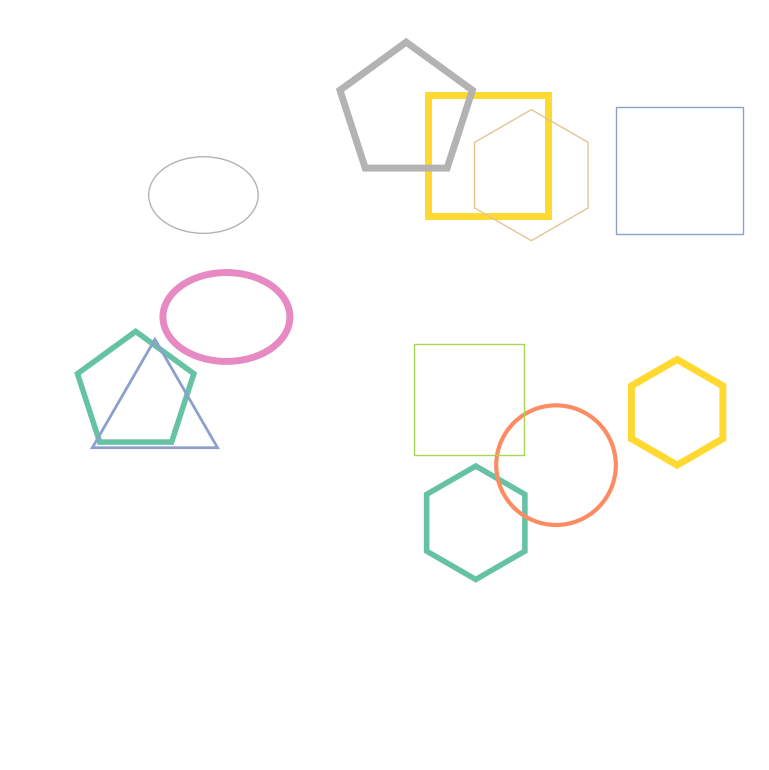[{"shape": "pentagon", "thickness": 2, "radius": 0.4, "center": [0.176, 0.49]}, {"shape": "hexagon", "thickness": 2, "radius": 0.37, "center": [0.618, 0.321]}, {"shape": "circle", "thickness": 1.5, "radius": 0.39, "center": [0.722, 0.396]}, {"shape": "triangle", "thickness": 1, "radius": 0.47, "center": [0.201, 0.465]}, {"shape": "square", "thickness": 0.5, "radius": 0.41, "center": [0.882, 0.779]}, {"shape": "oval", "thickness": 2.5, "radius": 0.41, "center": [0.294, 0.588]}, {"shape": "square", "thickness": 0.5, "radius": 0.36, "center": [0.609, 0.481]}, {"shape": "hexagon", "thickness": 2.5, "radius": 0.34, "center": [0.879, 0.465]}, {"shape": "square", "thickness": 2.5, "radius": 0.39, "center": [0.633, 0.798]}, {"shape": "hexagon", "thickness": 0.5, "radius": 0.43, "center": [0.69, 0.773]}, {"shape": "pentagon", "thickness": 2.5, "radius": 0.45, "center": [0.528, 0.855]}, {"shape": "oval", "thickness": 0.5, "radius": 0.36, "center": [0.264, 0.747]}]